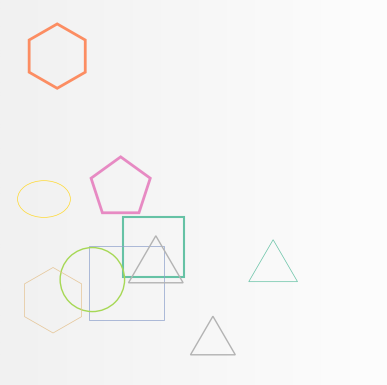[{"shape": "triangle", "thickness": 0.5, "radius": 0.36, "center": [0.705, 0.305]}, {"shape": "square", "thickness": 1.5, "radius": 0.4, "center": [0.395, 0.358]}, {"shape": "hexagon", "thickness": 2, "radius": 0.42, "center": [0.148, 0.854]}, {"shape": "square", "thickness": 0.5, "radius": 0.48, "center": [0.326, 0.265]}, {"shape": "pentagon", "thickness": 2, "radius": 0.4, "center": [0.311, 0.512]}, {"shape": "circle", "thickness": 1, "radius": 0.42, "center": [0.238, 0.274]}, {"shape": "oval", "thickness": 0.5, "radius": 0.34, "center": [0.113, 0.483]}, {"shape": "hexagon", "thickness": 0.5, "radius": 0.43, "center": [0.137, 0.22]}, {"shape": "triangle", "thickness": 1, "radius": 0.41, "center": [0.402, 0.306]}, {"shape": "triangle", "thickness": 1, "radius": 0.33, "center": [0.549, 0.112]}]